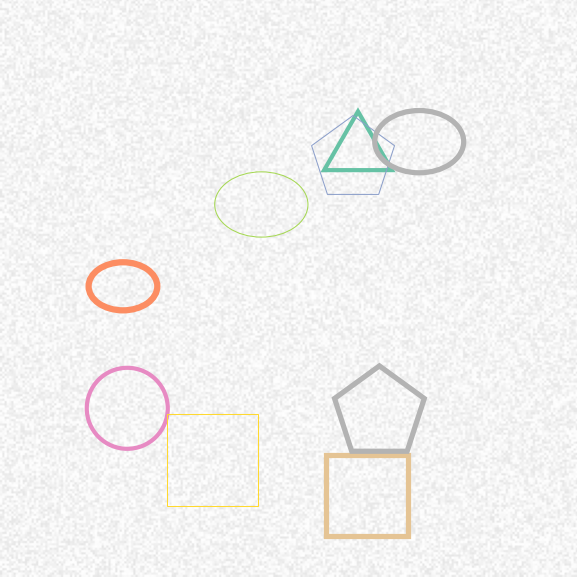[{"shape": "triangle", "thickness": 2, "radius": 0.34, "center": [0.62, 0.738]}, {"shape": "oval", "thickness": 3, "radius": 0.3, "center": [0.213, 0.503]}, {"shape": "pentagon", "thickness": 0.5, "radius": 0.38, "center": [0.611, 0.724]}, {"shape": "circle", "thickness": 2, "radius": 0.35, "center": [0.22, 0.292]}, {"shape": "oval", "thickness": 0.5, "radius": 0.4, "center": [0.453, 0.645]}, {"shape": "square", "thickness": 0.5, "radius": 0.4, "center": [0.368, 0.202]}, {"shape": "square", "thickness": 2.5, "radius": 0.35, "center": [0.636, 0.141]}, {"shape": "oval", "thickness": 2.5, "radius": 0.39, "center": [0.726, 0.754]}, {"shape": "pentagon", "thickness": 2.5, "radius": 0.41, "center": [0.657, 0.284]}]